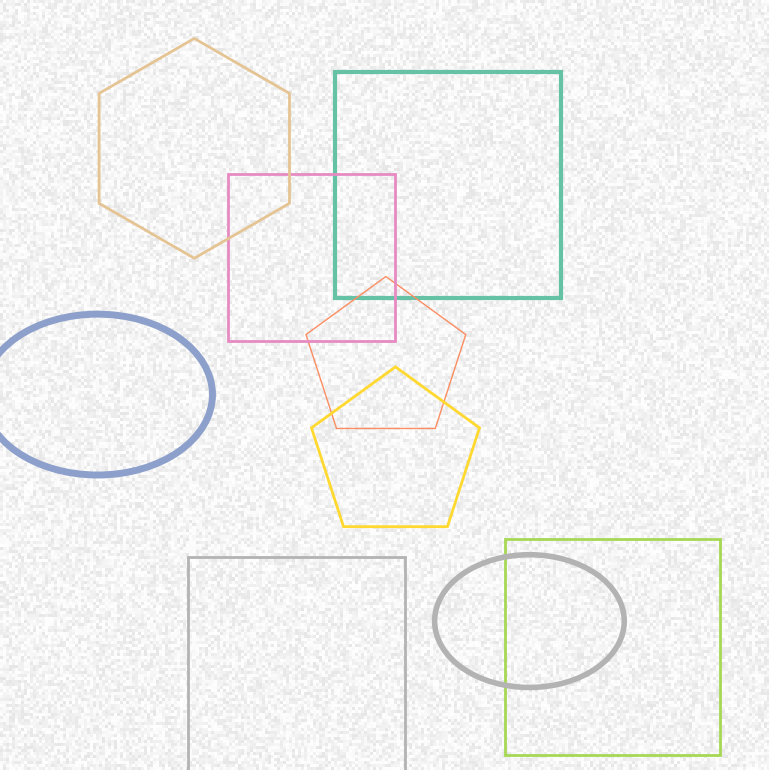[{"shape": "square", "thickness": 1.5, "radius": 0.73, "center": [0.581, 0.759]}, {"shape": "pentagon", "thickness": 0.5, "radius": 0.55, "center": [0.501, 0.532]}, {"shape": "oval", "thickness": 2.5, "radius": 0.75, "center": [0.127, 0.488]}, {"shape": "square", "thickness": 1, "radius": 0.54, "center": [0.404, 0.666]}, {"shape": "square", "thickness": 1, "radius": 0.7, "center": [0.796, 0.16]}, {"shape": "pentagon", "thickness": 1, "radius": 0.57, "center": [0.514, 0.409]}, {"shape": "hexagon", "thickness": 1, "radius": 0.71, "center": [0.252, 0.807]}, {"shape": "oval", "thickness": 2, "radius": 0.62, "center": [0.688, 0.193]}, {"shape": "square", "thickness": 1, "radius": 0.71, "center": [0.385, 0.135]}]